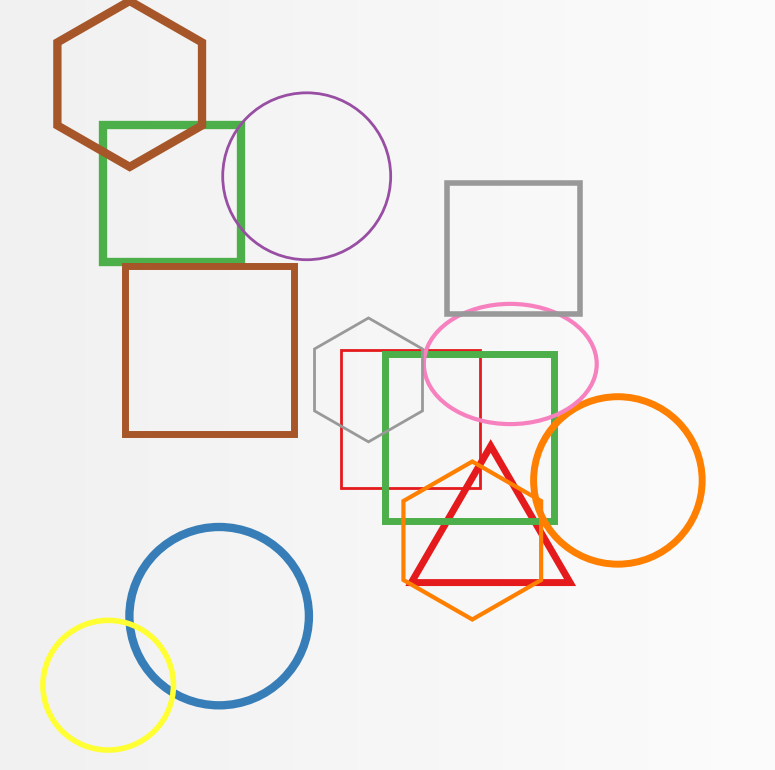[{"shape": "square", "thickness": 1, "radius": 0.45, "center": [0.529, 0.456]}, {"shape": "triangle", "thickness": 2.5, "radius": 0.59, "center": [0.633, 0.303]}, {"shape": "circle", "thickness": 3, "radius": 0.58, "center": [0.283, 0.2]}, {"shape": "square", "thickness": 2.5, "radius": 0.54, "center": [0.605, 0.432]}, {"shape": "square", "thickness": 3, "radius": 0.45, "center": [0.221, 0.749]}, {"shape": "circle", "thickness": 1, "radius": 0.54, "center": [0.396, 0.771]}, {"shape": "circle", "thickness": 2.5, "radius": 0.54, "center": [0.797, 0.376]}, {"shape": "hexagon", "thickness": 1.5, "radius": 0.51, "center": [0.609, 0.298]}, {"shape": "circle", "thickness": 2, "radius": 0.42, "center": [0.14, 0.11]}, {"shape": "hexagon", "thickness": 3, "radius": 0.54, "center": [0.167, 0.891]}, {"shape": "square", "thickness": 2.5, "radius": 0.55, "center": [0.27, 0.546]}, {"shape": "oval", "thickness": 1.5, "radius": 0.56, "center": [0.658, 0.527]}, {"shape": "hexagon", "thickness": 1, "radius": 0.4, "center": [0.475, 0.507]}, {"shape": "square", "thickness": 2, "radius": 0.43, "center": [0.663, 0.677]}]